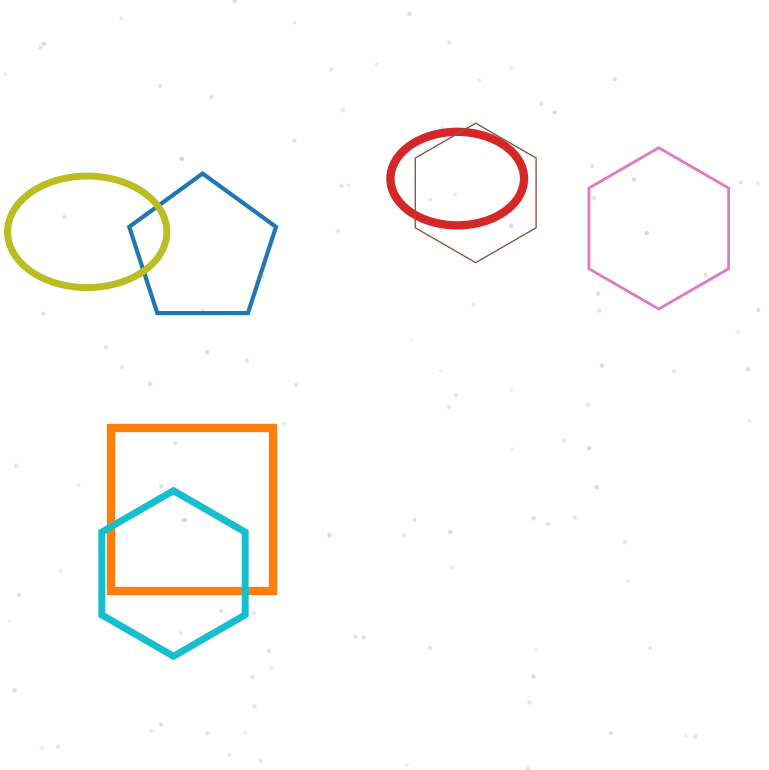[{"shape": "pentagon", "thickness": 1.5, "radius": 0.5, "center": [0.263, 0.674]}, {"shape": "square", "thickness": 3, "radius": 0.53, "center": [0.25, 0.339]}, {"shape": "oval", "thickness": 3, "radius": 0.43, "center": [0.594, 0.768]}, {"shape": "hexagon", "thickness": 0.5, "radius": 0.45, "center": [0.618, 0.749]}, {"shape": "hexagon", "thickness": 1, "radius": 0.52, "center": [0.856, 0.703]}, {"shape": "oval", "thickness": 2.5, "radius": 0.52, "center": [0.113, 0.699]}, {"shape": "hexagon", "thickness": 2.5, "radius": 0.54, "center": [0.225, 0.255]}]